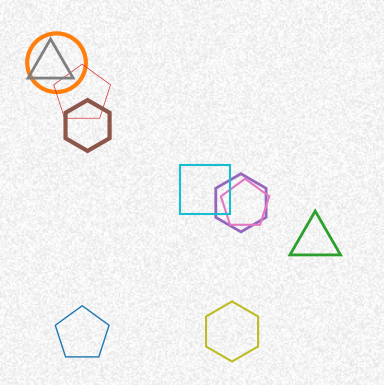[{"shape": "pentagon", "thickness": 1, "radius": 0.37, "center": [0.214, 0.132]}, {"shape": "circle", "thickness": 3, "radius": 0.38, "center": [0.147, 0.837]}, {"shape": "triangle", "thickness": 2, "radius": 0.38, "center": [0.819, 0.376]}, {"shape": "pentagon", "thickness": 0.5, "radius": 0.39, "center": [0.213, 0.756]}, {"shape": "hexagon", "thickness": 2, "radius": 0.38, "center": [0.626, 0.473]}, {"shape": "hexagon", "thickness": 3, "radius": 0.33, "center": [0.227, 0.674]}, {"shape": "pentagon", "thickness": 1.5, "radius": 0.33, "center": [0.637, 0.47]}, {"shape": "triangle", "thickness": 2, "radius": 0.34, "center": [0.131, 0.831]}, {"shape": "hexagon", "thickness": 1.5, "radius": 0.39, "center": [0.603, 0.139]}, {"shape": "square", "thickness": 1.5, "radius": 0.32, "center": [0.533, 0.508]}]